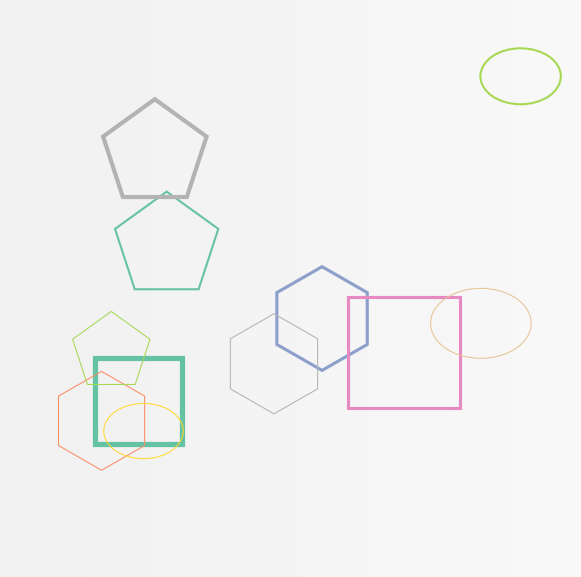[{"shape": "pentagon", "thickness": 1, "radius": 0.47, "center": [0.287, 0.574]}, {"shape": "square", "thickness": 2.5, "radius": 0.37, "center": [0.239, 0.304]}, {"shape": "hexagon", "thickness": 0.5, "radius": 0.43, "center": [0.175, 0.27]}, {"shape": "hexagon", "thickness": 1.5, "radius": 0.45, "center": [0.554, 0.448]}, {"shape": "square", "thickness": 1.5, "radius": 0.48, "center": [0.695, 0.389]}, {"shape": "oval", "thickness": 1, "radius": 0.35, "center": [0.896, 0.867]}, {"shape": "pentagon", "thickness": 0.5, "radius": 0.35, "center": [0.191, 0.39]}, {"shape": "oval", "thickness": 0.5, "radius": 0.34, "center": [0.247, 0.253]}, {"shape": "oval", "thickness": 0.5, "radius": 0.43, "center": [0.827, 0.439]}, {"shape": "pentagon", "thickness": 2, "radius": 0.47, "center": [0.266, 0.734]}, {"shape": "hexagon", "thickness": 0.5, "radius": 0.43, "center": [0.471, 0.369]}]